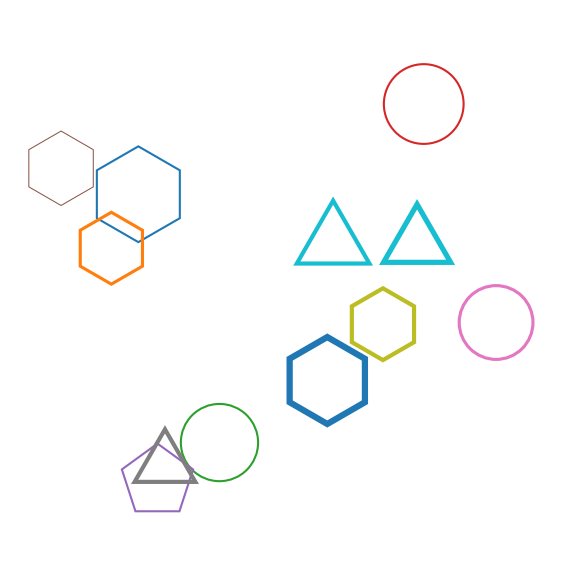[{"shape": "hexagon", "thickness": 1, "radius": 0.41, "center": [0.24, 0.663]}, {"shape": "hexagon", "thickness": 3, "radius": 0.38, "center": [0.567, 0.34]}, {"shape": "hexagon", "thickness": 1.5, "radius": 0.31, "center": [0.193, 0.569]}, {"shape": "circle", "thickness": 1, "radius": 0.33, "center": [0.38, 0.233]}, {"shape": "circle", "thickness": 1, "radius": 0.35, "center": [0.734, 0.819]}, {"shape": "pentagon", "thickness": 1, "radius": 0.32, "center": [0.273, 0.166]}, {"shape": "hexagon", "thickness": 0.5, "radius": 0.32, "center": [0.106, 0.708]}, {"shape": "circle", "thickness": 1.5, "radius": 0.32, "center": [0.859, 0.441]}, {"shape": "triangle", "thickness": 2, "radius": 0.3, "center": [0.286, 0.195]}, {"shape": "hexagon", "thickness": 2, "radius": 0.31, "center": [0.663, 0.438]}, {"shape": "triangle", "thickness": 2, "radius": 0.36, "center": [0.577, 0.579]}, {"shape": "triangle", "thickness": 2.5, "radius": 0.34, "center": [0.722, 0.578]}]